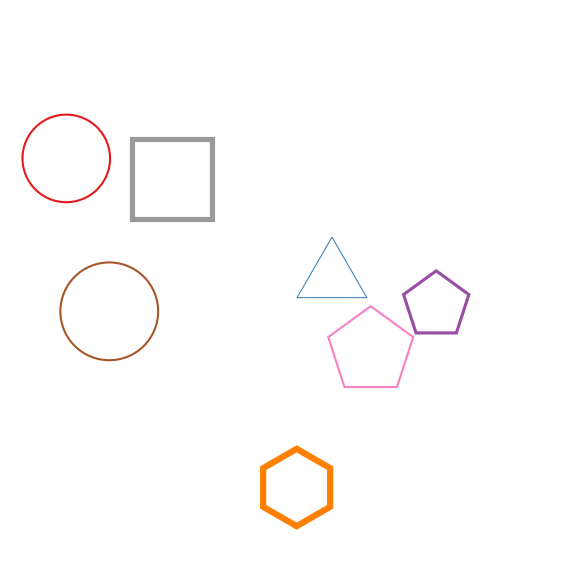[{"shape": "circle", "thickness": 1, "radius": 0.38, "center": [0.115, 0.725]}, {"shape": "triangle", "thickness": 0.5, "radius": 0.35, "center": [0.575, 0.519]}, {"shape": "pentagon", "thickness": 1.5, "radius": 0.3, "center": [0.755, 0.471]}, {"shape": "hexagon", "thickness": 3, "radius": 0.33, "center": [0.514, 0.155]}, {"shape": "circle", "thickness": 1, "radius": 0.42, "center": [0.189, 0.46]}, {"shape": "pentagon", "thickness": 1, "radius": 0.39, "center": [0.642, 0.392]}, {"shape": "square", "thickness": 2.5, "radius": 0.34, "center": [0.298, 0.689]}]